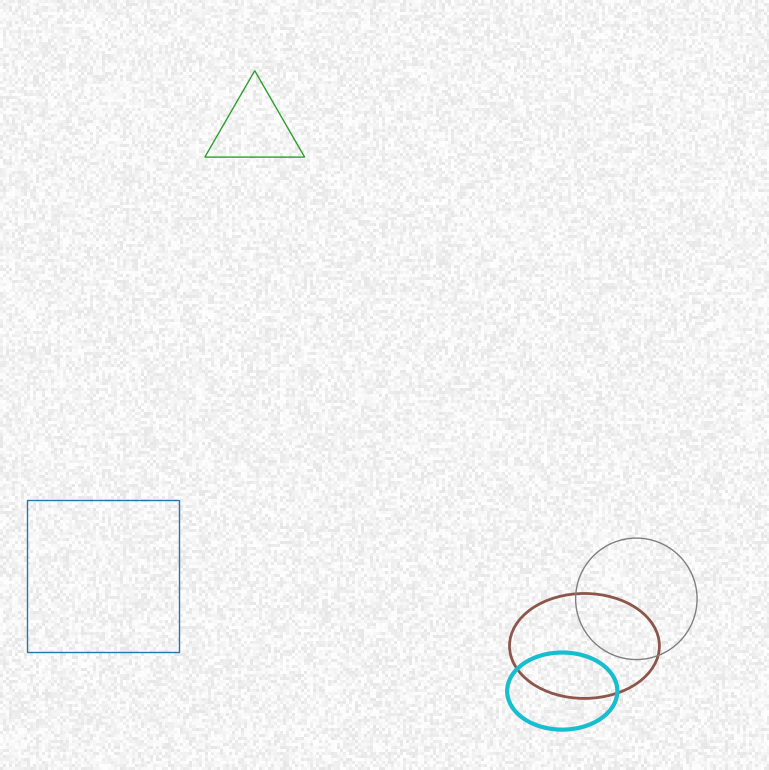[{"shape": "square", "thickness": 0.5, "radius": 0.49, "center": [0.134, 0.252]}, {"shape": "triangle", "thickness": 0.5, "radius": 0.37, "center": [0.331, 0.833]}, {"shape": "oval", "thickness": 1, "radius": 0.49, "center": [0.759, 0.161]}, {"shape": "circle", "thickness": 0.5, "radius": 0.39, "center": [0.826, 0.222]}, {"shape": "oval", "thickness": 1.5, "radius": 0.36, "center": [0.73, 0.103]}]